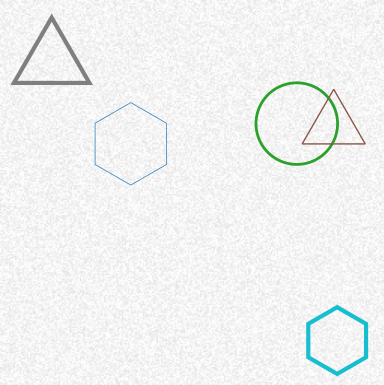[{"shape": "hexagon", "thickness": 0.5, "radius": 0.54, "center": [0.34, 0.626]}, {"shape": "circle", "thickness": 2, "radius": 0.53, "center": [0.771, 0.679]}, {"shape": "triangle", "thickness": 1, "radius": 0.47, "center": [0.867, 0.674]}, {"shape": "triangle", "thickness": 3, "radius": 0.57, "center": [0.134, 0.841]}, {"shape": "hexagon", "thickness": 3, "radius": 0.43, "center": [0.876, 0.115]}]